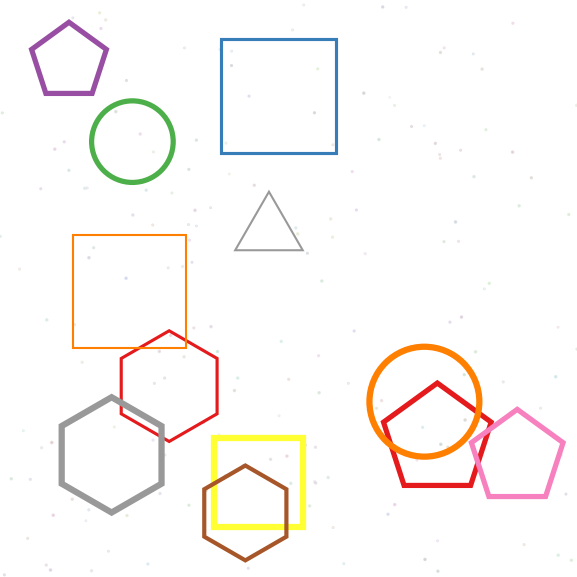[{"shape": "pentagon", "thickness": 2.5, "radius": 0.49, "center": [0.757, 0.238]}, {"shape": "hexagon", "thickness": 1.5, "radius": 0.48, "center": [0.293, 0.331]}, {"shape": "square", "thickness": 1.5, "radius": 0.49, "center": [0.482, 0.832]}, {"shape": "circle", "thickness": 2.5, "radius": 0.35, "center": [0.229, 0.754]}, {"shape": "pentagon", "thickness": 2.5, "radius": 0.34, "center": [0.119, 0.892]}, {"shape": "square", "thickness": 1, "radius": 0.49, "center": [0.224, 0.495]}, {"shape": "circle", "thickness": 3, "radius": 0.48, "center": [0.735, 0.304]}, {"shape": "square", "thickness": 3, "radius": 0.39, "center": [0.448, 0.164]}, {"shape": "hexagon", "thickness": 2, "radius": 0.41, "center": [0.425, 0.111]}, {"shape": "pentagon", "thickness": 2.5, "radius": 0.42, "center": [0.896, 0.207]}, {"shape": "hexagon", "thickness": 3, "radius": 0.5, "center": [0.193, 0.211]}, {"shape": "triangle", "thickness": 1, "radius": 0.34, "center": [0.466, 0.6]}]